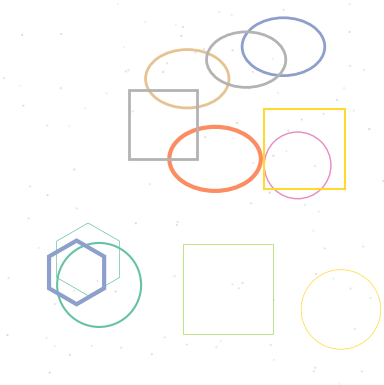[{"shape": "circle", "thickness": 1.5, "radius": 0.55, "center": [0.257, 0.26]}, {"shape": "hexagon", "thickness": 0.5, "radius": 0.47, "center": [0.229, 0.326]}, {"shape": "oval", "thickness": 3, "radius": 0.59, "center": [0.559, 0.587]}, {"shape": "oval", "thickness": 2, "radius": 0.54, "center": [0.736, 0.879]}, {"shape": "hexagon", "thickness": 3, "radius": 0.41, "center": [0.199, 0.292]}, {"shape": "circle", "thickness": 1, "radius": 0.43, "center": [0.773, 0.57]}, {"shape": "square", "thickness": 0.5, "radius": 0.59, "center": [0.592, 0.249]}, {"shape": "square", "thickness": 1.5, "radius": 0.53, "center": [0.791, 0.613]}, {"shape": "circle", "thickness": 0.5, "radius": 0.52, "center": [0.886, 0.196]}, {"shape": "oval", "thickness": 2, "radius": 0.54, "center": [0.486, 0.795]}, {"shape": "oval", "thickness": 2, "radius": 0.51, "center": [0.639, 0.845]}, {"shape": "square", "thickness": 2, "radius": 0.45, "center": [0.423, 0.676]}]